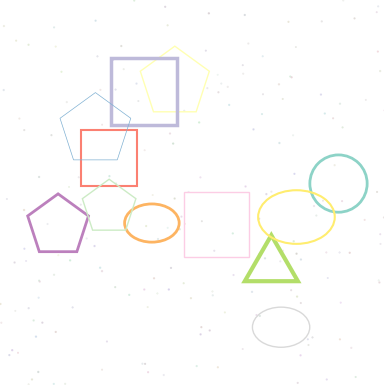[{"shape": "circle", "thickness": 2, "radius": 0.37, "center": [0.879, 0.523]}, {"shape": "pentagon", "thickness": 1, "radius": 0.47, "center": [0.454, 0.786]}, {"shape": "square", "thickness": 2.5, "radius": 0.43, "center": [0.374, 0.762]}, {"shape": "square", "thickness": 1.5, "radius": 0.36, "center": [0.282, 0.589]}, {"shape": "pentagon", "thickness": 0.5, "radius": 0.48, "center": [0.248, 0.663]}, {"shape": "oval", "thickness": 2, "radius": 0.35, "center": [0.395, 0.421]}, {"shape": "triangle", "thickness": 3, "radius": 0.4, "center": [0.705, 0.309]}, {"shape": "square", "thickness": 1, "radius": 0.42, "center": [0.563, 0.416]}, {"shape": "oval", "thickness": 1, "radius": 0.37, "center": [0.73, 0.15]}, {"shape": "pentagon", "thickness": 2, "radius": 0.42, "center": [0.151, 0.413]}, {"shape": "pentagon", "thickness": 1, "radius": 0.37, "center": [0.283, 0.461]}, {"shape": "oval", "thickness": 1.5, "radius": 0.5, "center": [0.77, 0.436]}]